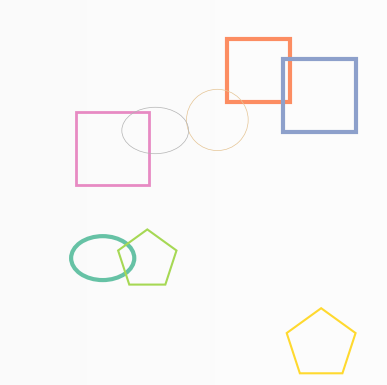[{"shape": "oval", "thickness": 3, "radius": 0.41, "center": [0.265, 0.33]}, {"shape": "square", "thickness": 3, "radius": 0.41, "center": [0.667, 0.817]}, {"shape": "square", "thickness": 3, "radius": 0.47, "center": [0.825, 0.751]}, {"shape": "square", "thickness": 2, "radius": 0.47, "center": [0.29, 0.614]}, {"shape": "pentagon", "thickness": 1.5, "radius": 0.4, "center": [0.38, 0.325]}, {"shape": "pentagon", "thickness": 1.5, "radius": 0.47, "center": [0.829, 0.106]}, {"shape": "circle", "thickness": 0.5, "radius": 0.4, "center": [0.561, 0.688]}, {"shape": "oval", "thickness": 0.5, "radius": 0.43, "center": [0.401, 0.661]}]